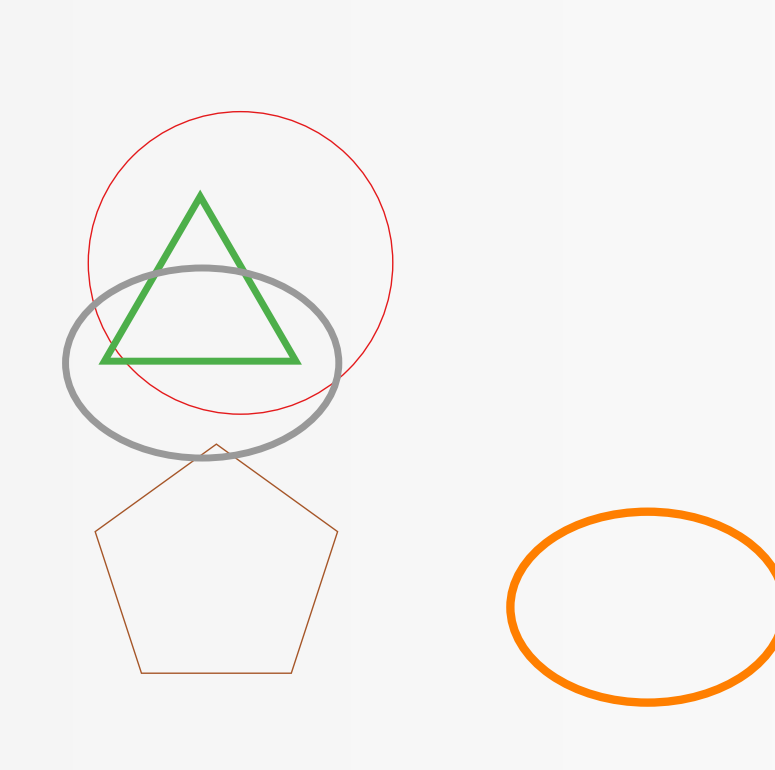[{"shape": "circle", "thickness": 0.5, "radius": 0.98, "center": [0.31, 0.659]}, {"shape": "triangle", "thickness": 2.5, "radius": 0.71, "center": [0.258, 0.602]}, {"shape": "oval", "thickness": 3, "radius": 0.89, "center": [0.836, 0.211]}, {"shape": "pentagon", "thickness": 0.5, "radius": 0.82, "center": [0.279, 0.259]}, {"shape": "oval", "thickness": 2.5, "radius": 0.88, "center": [0.261, 0.529]}]